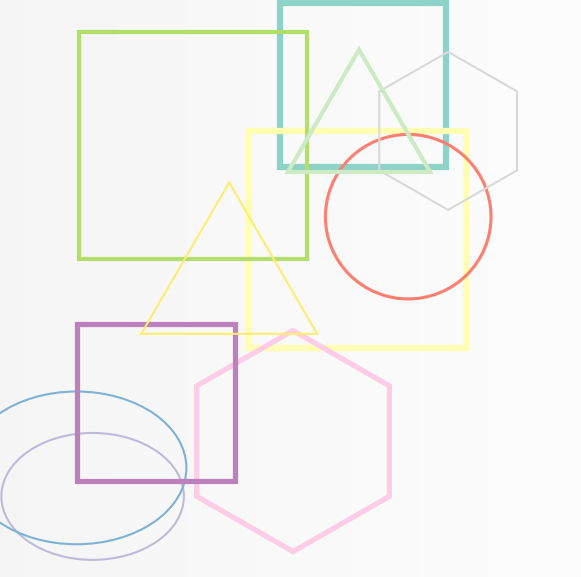[{"shape": "square", "thickness": 3, "radius": 0.71, "center": [0.625, 0.852]}, {"shape": "square", "thickness": 3, "radius": 0.94, "center": [0.615, 0.584]}, {"shape": "oval", "thickness": 1, "radius": 0.78, "center": [0.159, 0.14]}, {"shape": "circle", "thickness": 1.5, "radius": 0.71, "center": [0.702, 0.624]}, {"shape": "oval", "thickness": 1, "radius": 0.94, "center": [0.132, 0.189]}, {"shape": "square", "thickness": 2, "radius": 0.98, "center": [0.333, 0.747]}, {"shape": "hexagon", "thickness": 2.5, "radius": 0.96, "center": [0.504, 0.235]}, {"shape": "hexagon", "thickness": 1, "radius": 0.68, "center": [0.771, 0.773]}, {"shape": "square", "thickness": 2.5, "radius": 0.68, "center": [0.268, 0.302]}, {"shape": "triangle", "thickness": 2, "radius": 0.71, "center": [0.618, 0.772]}, {"shape": "triangle", "thickness": 1, "radius": 0.87, "center": [0.394, 0.508]}]